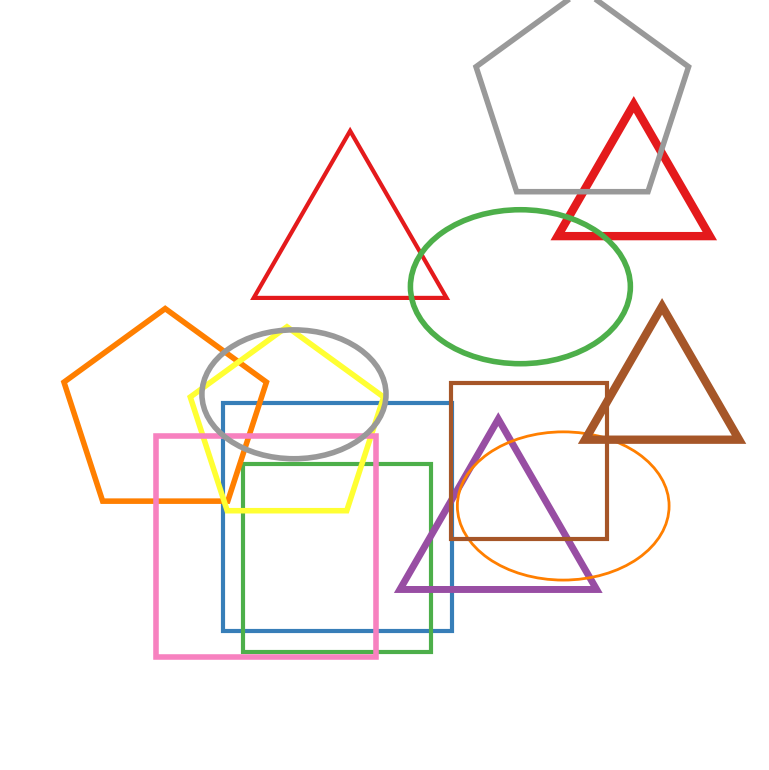[{"shape": "triangle", "thickness": 1.5, "radius": 0.72, "center": [0.455, 0.685]}, {"shape": "triangle", "thickness": 3, "radius": 0.57, "center": [0.823, 0.75]}, {"shape": "square", "thickness": 1.5, "radius": 0.74, "center": [0.439, 0.329]}, {"shape": "square", "thickness": 1.5, "radius": 0.61, "center": [0.437, 0.276]}, {"shape": "oval", "thickness": 2, "radius": 0.71, "center": [0.676, 0.628]}, {"shape": "triangle", "thickness": 2.5, "radius": 0.74, "center": [0.647, 0.308]}, {"shape": "oval", "thickness": 1, "radius": 0.69, "center": [0.731, 0.343]}, {"shape": "pentagon", "thickness": 2, "radius": 0.69, "center": [0.215, 0.461]}, {"shape": "pentagon", "thickness": 2, "radius": 0.66, "center": [0.373, 0.444]}, {"shape": "triangle", "thickness": 3, "radius": 0.58, "center": [0.86, 0.487]}, {"shape": "square", "thickness": 1.5, "radius": 0.51, "center": [0.687, 0.401]}, {"shape": "square", "thickness": 2, "radius": 0.72, "center": [0.345, 0.29]}, {"shape": "oval", "thickness": 2, "radius": 0.6, "center": [0.382, 0.488]}, {"shape": "pentagon", "thickness": 2, "radius": 0.73, "center": [0.756, 0.868]}]